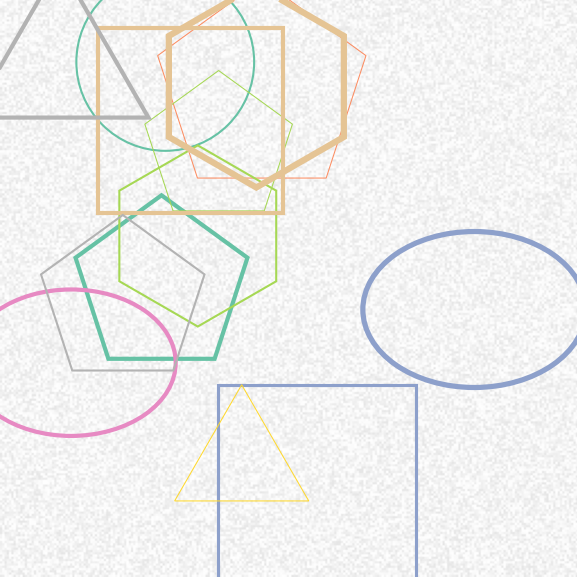[{"shape": "circle", "thickness": 1, "radius": 0.77, "center": [0.286, 0.892]}, {"shape": "pentagon", "thickness": 2, "radius": 0.78, "center": [0.28, 0.504]}, {"shape": "pentagon", "thickness": 0.5, "radius": 0.95, "center": [0.453, 0.844]}, {"shape": "oval", "thickness": 2.5, "radius": 0.96, "center": [0.821, 0.463]}, {"shape": "square", "thickness": 1.5, "radius": 0.86, "center": [0.549, 0.161]}, {"shape": "oval", "thickness": 2, "radius": 0.91, "center": [0.123, 0.371]}, {"shape": "hexagon", "thickness": 1, "radius": 0.78, "center": [0.342, 0.591]}, {"shape": "pentagon", "thickness": 0.5, "radius": 0.67, "center": [0.379, 0.743]}, {"shape": "triangle", "thickness": 0.5, "radius": 0.67, "center": [0.418, 0.199]}, {"shape": "square", "thickness": 2, "radius": 0.8, "center": [0.33, 0.791]}, {"shape": "hexagon", "thickness": 3, "radius": 0.87, "center": [0.444, 0.849]}, {"shape": "triangle", "thickness": 2, "radius": 0.89, "center": [0.103, 0.884]}, {"shape": "pentagon", "thickness": 1, "radius": 0.74, "center": [0.213, 0.478]}]